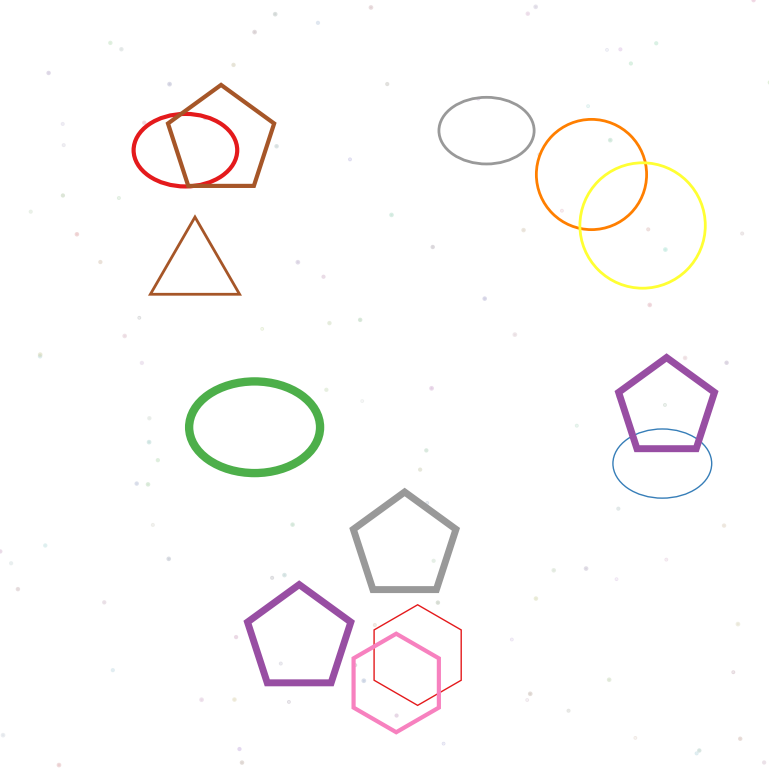[{"shape": "hexagon", "thickness": 0.5, "radius": 0.33, "center": [0.542, 0.149]}, {"shape": "oval", "thickness": 1.5, "radius": 0.34, "center": [0.241, 0.805]}, {"shape": "oval", "thickness": 0.5, "radius": 0.32, "center": [0.86, 0.398]}, {"shape": "oval", "thickness": 3, "radius": 0.43, "center": [0.331, 0.445]}, {"shape": "pentagon", "thickness": 2.5, "radius": 0.35, "center": [0.389, 0.17]}, {"shape": "pentagon", "thickness": 2.5, "radius": 0.33, "center": [0.866, 0.47]}, {"shape": "circle", "thickness": 1, "radius": 0.36, "center": [0.768, 0.773]}, {"shape": "circle", "thickness": 1, "radius": 0.41, "center": [0.835, 0.707]}, {"shape": "pentagon", "thickness": 1.5, "radius": 0.36, "center": [0.287, 0.817]}, {"shape": "triangle", "thickness": 1, "radius": 0.33, "center": [0.253, 0.651]}, {"shape": "hexagon", "thickness": 1.5, "radius": 0.32, "center": [0.515, 0.113]}, {"shape": "oval", "thickness": 1, "radius": 0.31, "center": [0.632, 0.83]}, {"shape": "pentagon", "thickness": 2.5, "radius": 0.35, "center": [0.526, 0.291]}]